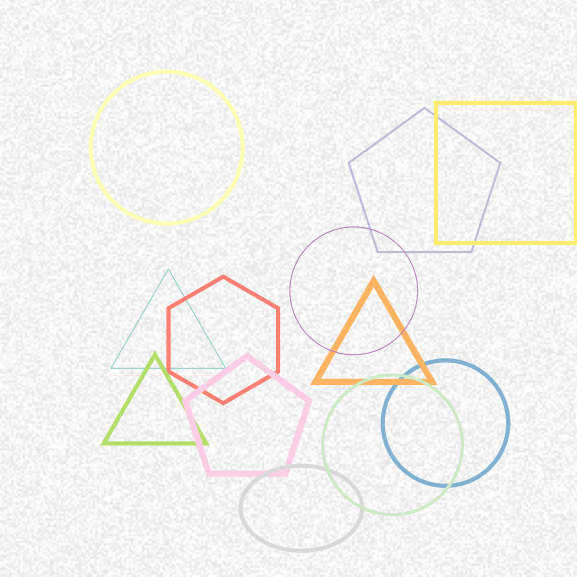[{"shape": "triangle", "thickness": 0.5, "radius": 0.57, "center": [0.292, 0.419]}, {"shape": "circle", "thickness": 2, "radius": 0.66, "center": [0.289, 0.744]}, {"shape": "pentagon", "thickness": 1, "radius": 0.69, "center": [0.735, 0.674]}, {"shape": "hexagon", "thickness": 2, "radius": 0.55, "center": [0.387, 0.411]}, {"shape": "circle", "thickness": 2, "radius": 0.54, "center": [0.771, 0.267]}, {"shape": "triangle", "thickness": 3, "radius": 0.58, "center": [0.647, 0.396]}, {"shape": "triangle", "thickness": 2, "radius": 0.51, "center": [0.268, 0.283]}, {"shape": "pentagon", "thickness": 3, "radius": 0.56, "center": [0.428, 0.27]}, {"shape": "oval", "thickness": 2, "radius": 0.53, "center": [0.522, 0.119]}, {"shape": "circle", "thickness": 0.5, "radius": 0.55, "center": [0.613, 0.495]}, {"shape": "circle", "thickness": 1.5, "radius": 0.6, "center": [0.68, 0.229]}, {"shape": "square", "thickness": 2, "radius": 0.61, "center": [0.876, 0.699]}]